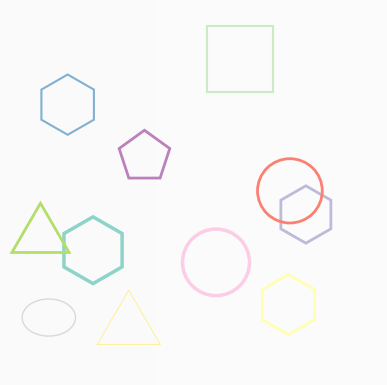[{"shape": "hexagon", "thickness": 2.5, "radius": 0.43, "center": [0.24, 0.35]}, {"shape": "hexagon", "thickness": 2, "radius": 0.39, "center": [0.744, 0.209]}, {"shape": "hexagon", "thickness": 2, "radius": 0.37, "center": [0.789, 0.443]}, {"shape": "circle", "thickness": 2, "radius": 0.42, "center": [0.748, 0.504]}, {"shape": "hexagon", "thickness": 1.5, "radius": 0.39, "center": [0.175, 0.728]}, {"shape": "triangle", "thickness": 2, "radius": 0.43, "center": [0.104, 0.387]}, {"shape": "circle", "thickness": 2.5, "radius": 0.43, "center": [0.557, 0.319]}, {"shape": "oval", "thickness": 1, "radius": 0.34, "center": [0.126, 0.175]}, {"shape": "pentagon", "thickness": 2, "radius": 0.34, "center": [0.373, 0.593]}, {"shape": "square", "thickness": 1.5, "radius": 0.43, "center": [0.62, 0.847]}, {"shape": "triangle", "thickness": 0.5, "radius": 0.47, "center": [0.332, 0.152]}]